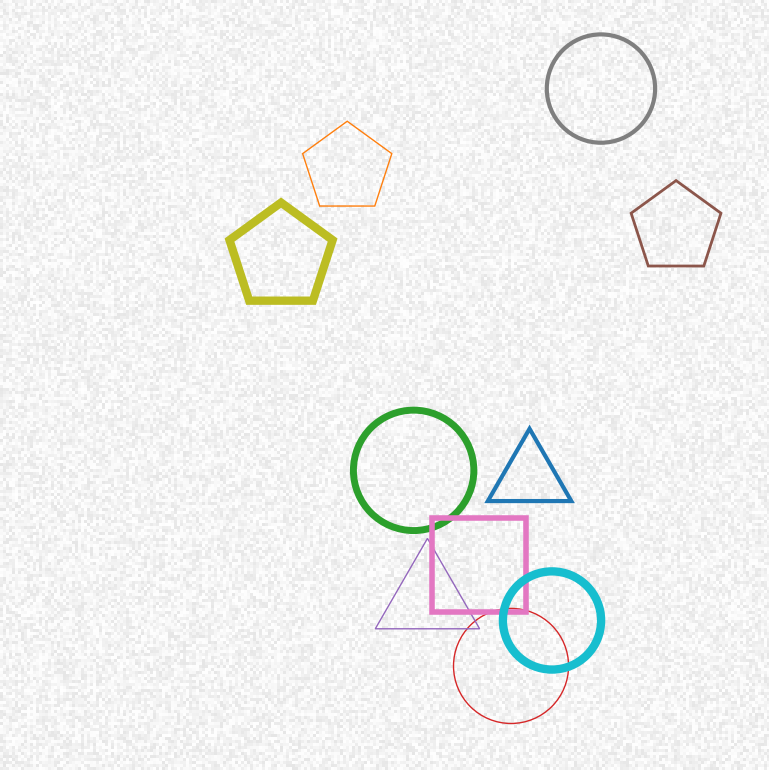[{"shape": "triangle", "thickness": 1.5, "radius": 0.31, "center": [0.688, 0.381]}, {"shape": "pentagon", "thickness": 0.5, "radius": 0.3, "center": [0.451, 0.782]}, {"shape": "circle", "thickness": 2.5, "radius": 0.39, "center": [0.537, 0.389]}, {"shape": "circle", "thickness": 0.5, "radius": 0.37, "center": [0.664, 0.135]}, {"shape": "triangle", "thickness": 0.5, "radius": 0.39, "center": [0.555, 0.223]}, {"shape": "pentagon", "thickness": 1, "radius": 0.31, "center": [0.878, 0.704]}, {"shape": "square", "thickness": 2, "radius": 0.31, "center": [0.622, 0.266]}, {"shape": "circle", "thickness": 1.5, "radius": 0.35, "center": [0.78, 0.885]}, {"shape": "pentagon", "thickness": 3, "radius": 0.35, "center": [0.365, 0.666]}, {"shape": "circle", "thickness": 3, "radius": 0.32, "center": [0.717, 0.194]}]